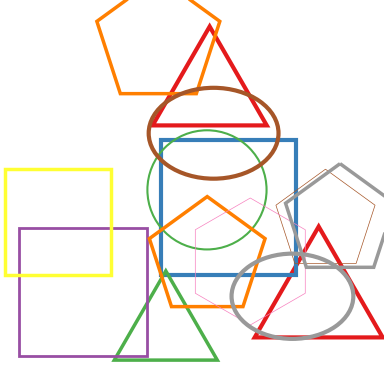[{"shape": "triangle", "thickness": 3, "radius": 0.96, "center": [0.828, 0.22]}, {"shape": "triangle", "thickness": 3, "radius": 0.86, "center": [0.545, 0.76]}, {"shape": "square", "thickness": 3, "radius": 0.87, "center": [0.594, 0.461]}, {"shape": "triangle", "thickness": 2.5, "radius": 0.77, "center": [0.431, 0.142]}, {"shape": "circle", "thickness": 1.5, "radius": 0.77, "center": [0.538, 0.507]}, {"shape": "square", "thickness": 2, "radius": 0.83, "center": [0.216, 0.241]}, {"shape": "pentagon", "thickness": 2.5, "radius": 0.79, "center": [0.538, 0.331]}, {"shape": "pentagon", "thickness": 2.5, "radius": 0.84, "center": [0.411, 0.893]}, {"shape": "square", "thickness": 2.5, "radius": 0.69, "center": [0.15, 0.423]}, {"shape": "pentagon", "thickness": 0.5, "radius": 0.68, "center": [0.845, 0.425]}, {"shape": "oval", "thickness": 3, "radius": 0.84, "center": [0.555, 0.654]}, {"shape": "hexagon", "thickness": 0.5, "radius": 0.82, "center": [0.65, 0.321]}, {"shape": "oval", "thickness": 3, "radius": 0.79, "center": [0.76, 0.231]}, {"shape": "pentagon", "thickness": 2.5, "radius": 0.74, "center": [0.883, 0.426]}]